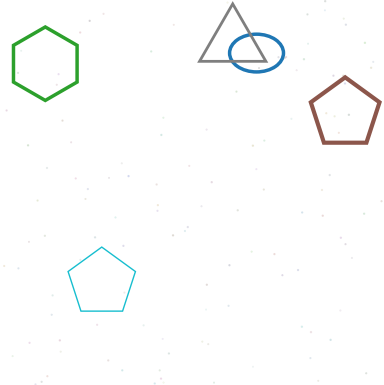[{"shape": "oval", "thickness": 2.5, "radius": 0.35, "center": [0.666, 0.862]}, {"shape": "hexagon", "thickness": 2.5, "radius": 0.48, "center": [0.118, 0.835]}, {"shape": "pentagon", "thickness": 3, "radius": 0.47, "center": [0.897, 0.705]}, {"shape": "triangle", "thickness": 2, "radius": 0.5, "center": [0.604, 0.89]}, {"shape": "pentagon", "thickness": 1, "radius": 0.46, "center": [0.264, 0.266]}]